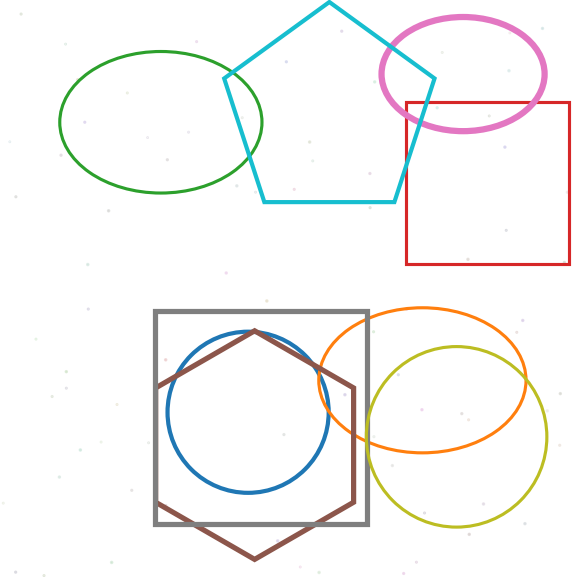[{"shape": "circle", "thickness": 2, "radius": 0.7, "center": [0.43, 0.285]}, {"shape": "oval", "thickness": 1.5, "radius": 0.9, "center": [0.731, 0.341]}, {"shape": "oval", "thickness": 1.5, "radius": 0.88, "center": [0.279, 0.787]}, {"shape": "square", "thickness": 1.5, "radius": 0.7, "center": [0.844, 0.682]}, {"shape": "hexagon", "thickness": 2.5, "radius": 0.99, "center": [0.441, 0.228]}, {"shape": "oval", "thickness": 3, "radius": 0.71, "center": [0.802, 0.871]}, {"shape": "square", "thickness": 2.5, "radius": 0.92, "center": [0.452, 0.276]}, {"shape": "circle", "thickness": 1.5, "radius": 0.78, "center": [0.791, 0.243]}, {"shape": "pentagon", "thickness": 2, "radius": 0.96, "center": [0.57, 0.804]}]